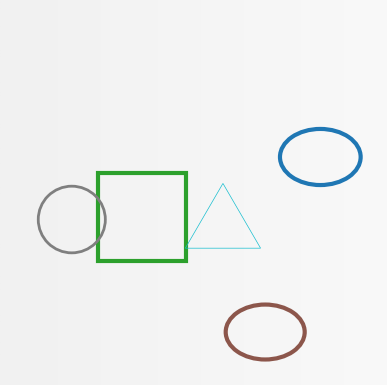[{"shape": "oval", "thickness": 3, "radius": 0.52, "center": [0.827, 0.592]}, {"shape": "square", "thickness": 3, "radius": 0.57, "center": [0.366, 0.437]}, {"shape": "oval", "thickness": 3, "radius": 0.51, "center": [0.684, 0.138]}, {"shape": "circle", "thickness": 2, "radius": 0.43, "center": [0.185, 0.43]}, {"shape": "triangle", "thickness": 0.5, "radius": 0.56, "center": [0.575, 0.411]}]